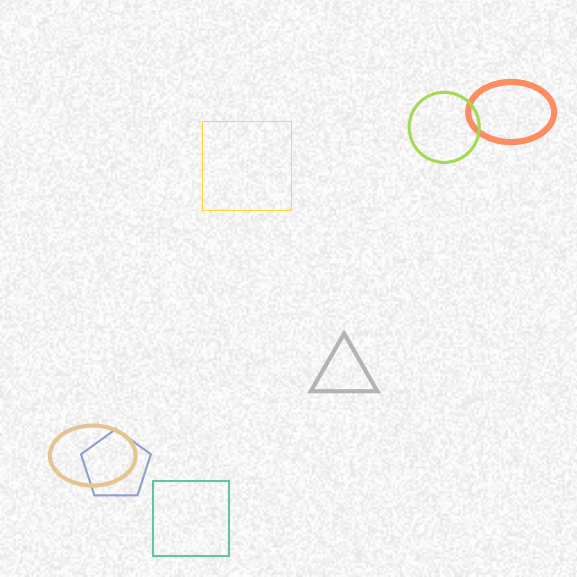[{"shape": "square", "thickness": 1, "radius": 0.33, "center": [0.331, 0.101]}, {"shape": "oval", "thickness": 3, "radius": 0.37, "center": [0.885, 0.805]}, {"shape": "pentagon", "thickness": 1, "radius": 0.32, "center": [0.201, 0.193]}, {"shape": "circle", "thickness": 1.5, "radius": 0.3, "center": [0.769, 0.779]}, {"shape": "square", "thickness": 0.5, "radius": 0.39, "center": [0.428, 0.713]}, {"shape": "oval", "thickness": 2, "radius": 0.37, "center": [0.161, 0.21]}, {"shape": "triangle", "thickness": 2, "radius": 0.33, "center": [0.596, 0.355]}]